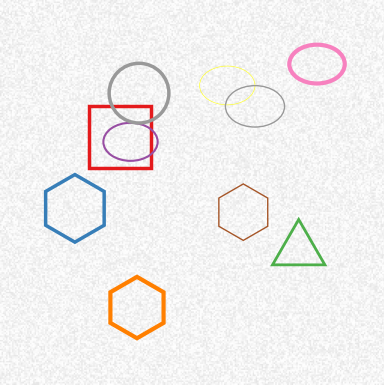[{"shape": "square", "thickness": 2.5, "radius": 0.4, "center": [0.311, 0.644]}, {"shape": "hexagon", "thickness": 2.5, "radius": 0.44, "center": [0.195, 0.459]}, {"shape": "triangle", "thickness": 2, "radius": 0.39, "center": [0.776, 0.351]}, {"shape": "oval", "thickness": 1.5, "radius": 0.35, "center": [0.339, 0.632]}, {"shape": "hexagon", "thickness": 3, "radius": 0.4, "center": [0.356, 0.201]}, {"shape": "oval", "thickness": 0.5, "radius": 0.36, "center": [0.59, 0.778]}, {"shape": "hexagon", "thickness": 1, "radius": 0.37, "center": [0.632, 0.449]}, {"shape": "oval", "thickness": 3, "radius": 0.36, "center": [0.823, 0.834]}, {"shape": "oval", "thickness": 1, "radius": 0.38, "center": [0.662, 0.724]}, {"shape": "circle", "thickness": 2.5, "radius": 0.39, "center": [0.361, 0.758]}]